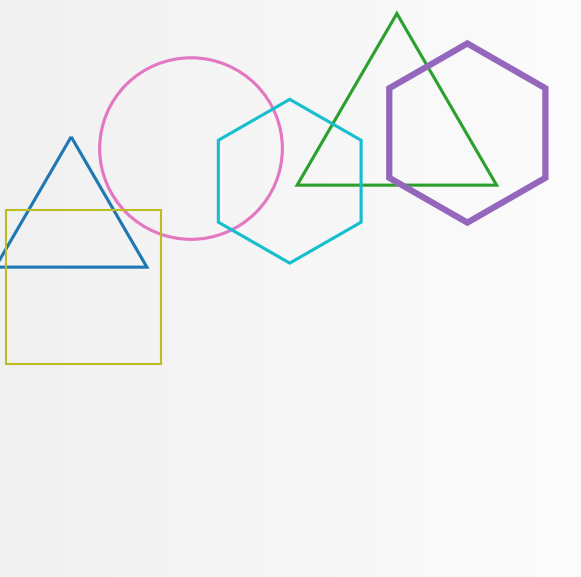[{"shape": "triangle", "thickness": 1.5, "radius": 0.75, "center": [0.122, 0.612]}, {"shape": "triangle", "thickness": 1.5, "radius": 0.99, "center": [0.683, 0.778]}, {"shape": "hexagon", "thickness": 3, "radius": 0.78, "center": [0.804, 0.769]}, {"shape": "circle", "thickness": 1.5, "radius": 0.79, "center": [0.329, 0.742]}, {"shape": "square", "thickness": 1, "radius": 0.67, "center": [0.144, 0.503]}, {"shape": "hexagon", "thickness": 1.5, "radius": 0.71, "center": [0.498, 0.685]}]